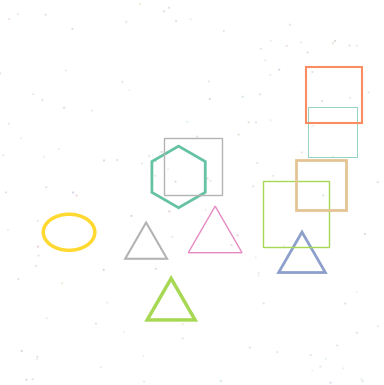[{"shape": "square", "thickness": 0.5, "radius": 0.32, "center": [0.864, 0.657]}, {"shape": "hexagon", "thickness": 2, "radius": 0.4, "center": [0.464, 0.54]}, {"shape": "square", "thickness": 1.5, "radius": 0.36, "center": [0.867, 0.754]}, {"shape": "triangle", "thickness": 2, "radius": 0.35, "center": [0.784, 0.327]}, {"shape": "triangle", "thickness": 1, "radius": 0.4, "center": [0.559, 0.384]}, {"shape": "triangle", "thickness": 2.5, "radius": 0.36, "center": [0.445, 0.205]}, {"shape": "square", "thickness": 1, "radius": 0.43, "center": [0.77, 0.443]}, {"shape": "oval", "thickness": 2.5, "radius": 0.33, "center": [0.179, 0.397]}, {"shape": "square", "thickness": 2, "radius": 0.32, "center": [0.834, 0.518]}, {"shape": "triangle", "thickness": 1.5, "radius": 0.31, "center": [0.38, 0.359]}, {"shape": "square", "thickness": 1, "radius": 0.38, "center": [0.5, 0.568]}]